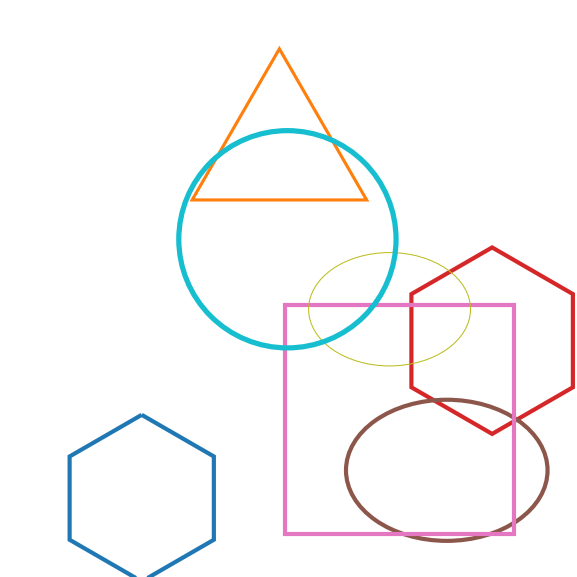[{"shape": "hexagon", "thickness": 2, "radius": 0.72, "center": [0.245, 0.137]}, {"shape": "triangle", "thickness": 1.5, "radius": 0.87, "center": [0.484, 0.74]}, {"shape": "hexagon", "thickness": 2, "radius": 0.81, "center": [0.852, 0.409]}, {"shape": "oval", "thickness": 2, "radius": 0.87, "center": [0.774, 0.185]}, {"shape": "square", "thickness": 2, "radius": 0.99, "center": [0.692, 0.272]}, {"shape": "oval", "thickness": 0.5, "radius": 0.7, "center": [0.675, 0.464]}, {"shape": "circle", "thickness": 2.5, "radius": 0.94, "center": [0.498, 0.585]}]